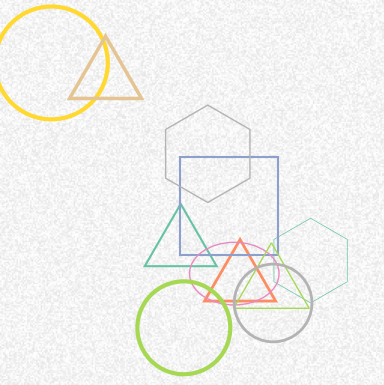[{"shape": "triangle", "thickness": 1.5, "radius": 0.54, "center": [0.469, 0.362]}, {"shape": "hexagon", "thickness": 0.5, "radius": 0.55, "center": [0.807, 0.323]}, {"shape": "triangle", "thickness": 2, "radius": 0.53, "center": [0.624, 0.271]}, {"shape": "square", "thickness": 1.5, "radius": 0.64, "center": [0.595, 0.464]}, {"shape": "oval", "thickness": 1, "radius": 0.58, "center": [0.609, 0.289]}, {"shape": "triangle", "thickness": 1, "radius": 0.57, "center": [0.705, 0.256]}, {"shape": "circle", "thickness": 3, "radius": 0.6, "center": [0.477, 0.149]}, {"shape": "circle", "thickness": 3, "radius": 0.73, "center": [0.133, 0.837]}, {"shape": "triangle", "thickness": 2.5, "radius": 0.54, "center": [0.274, 0.798]}, {"shape": "hexagon", "thickness": 1, "radius": 0.63, "center": [0.54, 0.6]}, {"shape": "circle", "thickness": 2, "radius": 0.5, "center": [0.709, 0.213]}]